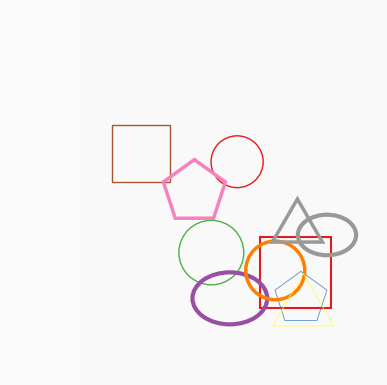[{"shape": "circle", "thickness": 1, "radius": 0.34, "center": [0.612, 0.58]}, {"shape": "square", "thickness": 1.5, "radius": 0.46, "center": [0.762, 0.292]}, {"shape": "pentagon", "thickness": 0.5, "radius": 0.35, "center": [0.777, 0.225]}, {"shape": "circle", "thickness": 1, "radius": 0.42, "center": [0.545, 0.344]}, {"shape": "oval", "thickness": 3, "radius": 0.48, "center": [0.593, 0.225]}, {"shape": "circle", "thickness": 2.5, "radius": 0.38, "center": [0.71, 0.298]}, {"shape": "triangle", "thickness": 0.5, "radius": 0.46, "center": [0.783, 0.199]}, {"shape": "square", "thickness": 1, "radius": 0.37, "center": [0.364, 0.601]}, {"shape": "pentagon", "thickness": 2.5, "radius": 0.42, "center": [0.502, 0.501]}, {"shape": "triangle", "thickness": 2.5, "radius": 0.37, "center": [0.767, 0.409]}, {"shape": "oval", "thickness": 3, "radius": 0.38, "center": [0.844, 0.39]}]